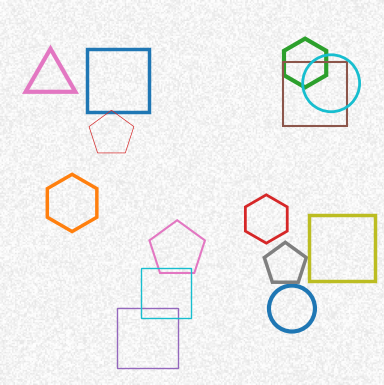[{"shape": "circle", "thickness": 3, "radius": 0.3, "center": [0.758, 0.199]}, {"shape": "square", "thickness": 2.5, "radius": 0.41, "center": [0.306, 0.791]}, {"shape": "hexagon", "thickness": 2.5, "radius": 0.37, "center": [0.187, 0.473]}, {"shape": "hexagon", "thickness": 3, "radius": 0.32, "center": [0.792, 0.836]}, {"shape": "hexagon", "thickness": 2, "radius": 0.31, "center": [0.692, 0.431]}, {"shape": "pentagon", "thickness": 0.5, "radius": 0.31, "center": [0.29, 0.652]}, {"shape": "square", "thickness": 1, "radius": 0.39, "center": [0.383, 0.123]}, {"shape": "square", "thickness": 1.5, "radius": 0.42, "center": [0.817, 0.755]}, {"shape": "triangle", "thickness": 3, "radius": 0.37, "center": [0.131, 0.799]}, {"shape": "pentagon", "thickness": 1.5, "radius": 0.38, "center": [0.46, 0.352]}, {"shape": "pentagon", "thickness": 2.5, "radius": 0.29, "center": [0.741, 0.313]}, {"shape": "square", "thickness": 2.5, "radius": 0.43, "center": [0.888, 0.357]}, {"shape": "square", "thickness": 1, "radius": 0.32, "center": [0.431, 0.239]}, {"shape": "circle", "thickness": 2, "radius": 0.37, "center": [0.86, 0.784]}]